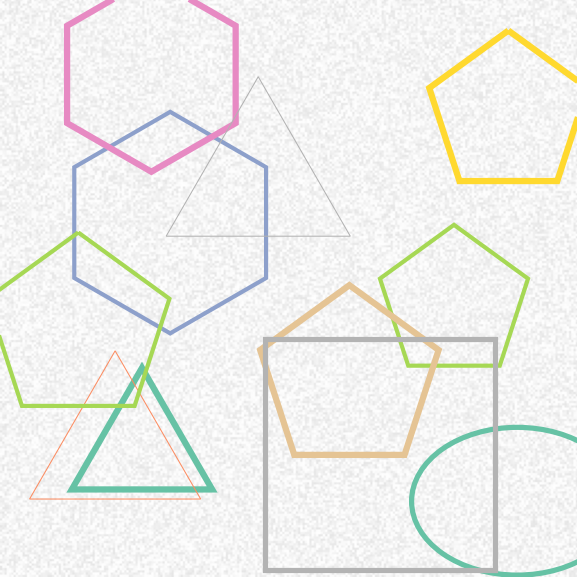[{"shape": "oval", "thickness": 2.5, "radius": 0.91, "center": [0.895, 0.131]}, {"shape": "triangle", "thickness": 3, "radius": 0.7, "center": [0.246, 0.222]}, {"shape": "triangle", "thickness": 0.5, "radius": 0.86, "center": [0.199, 0.221]}, {"shape": "hexagon", "thickness": 2, "radius": 0.96, "center": [0.295, 0.614]}, {"shape": "hexagon", "thickness": 3, "radius": 0.84, "center": [0.262, 0.87]}, {"shape": "pentagon", "thickness": 2, "radius": 0.83, "center": [0.136, 0.431]}, {"shape": "pentagon", "thickness": 2, "radius": 0.67, "center": [0.786, 0.475]}, {"shape": "pentagon", "thickness": 3, "radius": 0.72, "center": [0.88, 0.802]}, {"shape": "pentagon", "thickness": 3, "radius": 0.81, "center": [0.605, 0.343]}, {"shape": "square", "thickness": 2.5, "radius": 1.0, "center": [0.658, 0.212]}, {"shape": "triangle", "thickness": 0.5, "radius": 0.92, "center": [0.447, 0.682]}]